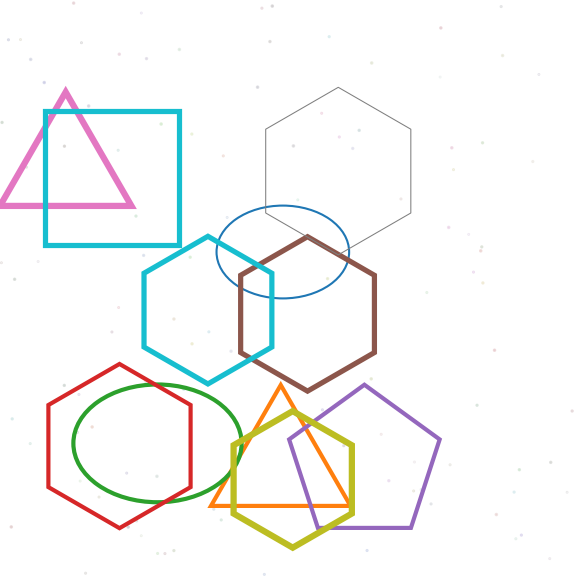[{"shape": "oval", "thickness": 1, "radius": 0.57, "center": [0.49, 0.563]}, {"shape": "triangle", "thickness": 2, "radius": 0.7, "center": [0.486, 0.193]}, {"shape": "oval", "thickness": 2, "radius": 0.73, "center": [0.273, 0.231]}, {"shape": "hexagon", "thickness": 2, "radius": 0.71, "center": [0.207, 0.227]}, {"shape": "pentagon", "thickness": 2, "radius": 0.69, "center": [0.631, 0.196]}, {"shape": "hexagon", "thickness": 2.5, "radius": 0.67, "center": [0.533, 0.456]}, {"shape": "triangle", "thickness": 3, "radius": 0.66, "center": [0.114, 0.708]}, {"shape": "hexagon", "thickness": 0.5, "radius": 0.73, "center": [0.586, 0.703]}, {"shape": "hexagon", "thickness": 3, "radius": 0.59, "center": [0.507, 0.169]}, {"shape": "hexagon", "thickness": 2.5, "radius": 0.64, "center": [0.36, 0.462]}, {"shape": "square", "thickness": 2.5, "radius": 0.58, "center": [0.193, 0.691]}]